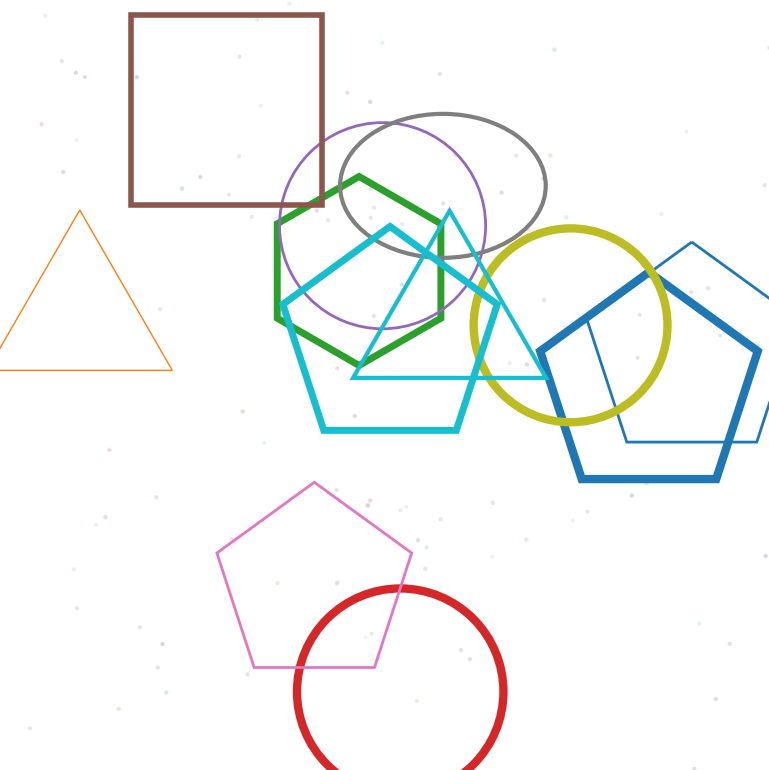[{"shape": "pentagon", "thickness": 3, "radius": 0.74, "center": [0.843, 0.498]}, {"shape": "pentagon", "thickness": 1, "radius": 0.72, "center": [0.898, 0.542]}, {"shape": "triangle", "thickness": 0.5, "radius": 0.69, "center": [0.104, 0.588]}, {"shape": "hexagon", "thickness": 2.5, "radius": 0.61, "center": [0.466, 0.648]}, {"shape": "circle", "thickness": 3, "radius": 0.67, "center": [0.52, 0.102]}, {"shape": "circle", "thickness": 1, "radius": 0.67, "center": [0.497, 0.707]}, {"shape": "square", "thickness": 2, "radius": 0.62, "center": [0.294, 0.857]}, {"shape": "pentagon", "thickness": 1, "radius": 0.66, "center": [0.408, 0.241]}, {"shape": "oval", "thickness": 1.5, "radius": 0.67, "center": [0.575, 0.759]}, {"shape": "circle", "thickness": 3, "radius": 0.63, "center": [0.741, 0.578]}, {"shape": "triangle", "thickness": 1.5, "radius": 0.72, "center": [0.584, 0.582]}, {"shape": "pentagon", "thickness": 2.5, "radius": 0.73, "center": [0.507, 0.56]}]